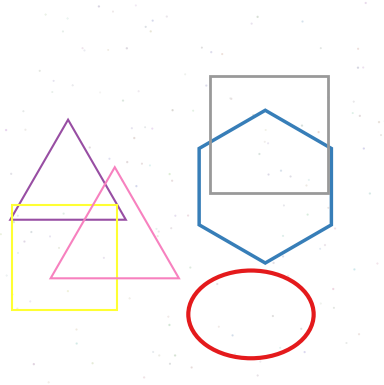[{"shape": "oval", "thickness": 3, "radius": 0.81, "center": [0.652, 0.183]}, {"shape": "hexagon", "thickness": 2.5, "radius": 0.99, "center": [0.689, 0.515]}, {"shape": "triangle", "thickness": 1.5, "radius": 0.87, "center": [0.177, 0.516]}, {"shape": "square", "thickness": 1.5, "radius": 0.68, "center": [0.169, 0.331]}, {"shape": "triangle", "thickness": 1.5, "radius": 0.96, "center": [0.298, 0.373]}, {"shape": "square", "thickness": 2, "radius": 0.76, "center": [0.699, 0.65]}]